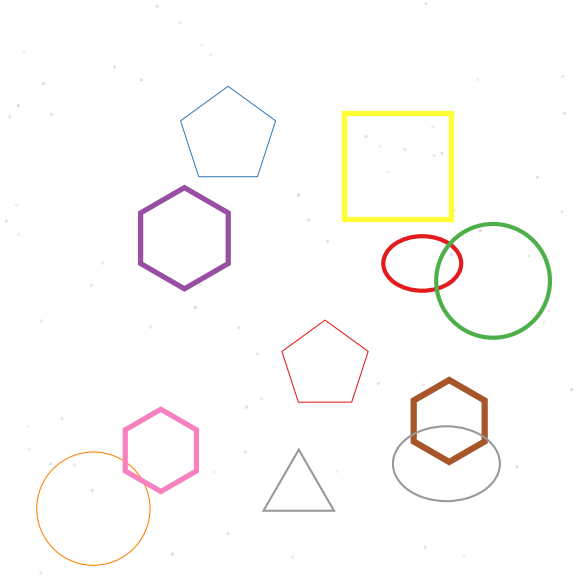[{"shape": "pentagon", "thickness": 0.5, "radius": 0.39, "center": [0.563, 0.366]}, {"shape": "oval", "thickness": 2, "radius": 0.34, "center": [0.731, 0.543]}, {"shape": "pentagon", "thickness": 0.5, "radius": 0.43, "center": [0.395, 0.763]}, {"shape": "circle", "thickness": 2, "radius": 0.49, "center": [0.854, 0.513]}, {"shape": "hexagon", "thickness": 2.5, "radius": 0.44, "center": [0.319, 0.587]}, {"shape": "circle", "thickness": 0.5, "radius": 0.49, "center": [0.162, 0.118]}, {"shape": "square", "thickness": 2.5, "radius": 0.46, "center": [0.688, 0.712]}, {"shape": "hexagon", "thickness": 3, "radius": 0.35, "center": [0.778, 0.27]}, {"shape": "hexagon", "thickness": 2.5, "radius": 0.36, "center": [0.279, 0.219]}, {"shape": "oval", "thickness": 1, "radius": 0.46, "center": [0.773, 0.196]}, {"shape": "triangle", "thickness": 1, "radius": 0.35, "center": [0.517, 0.15]}]